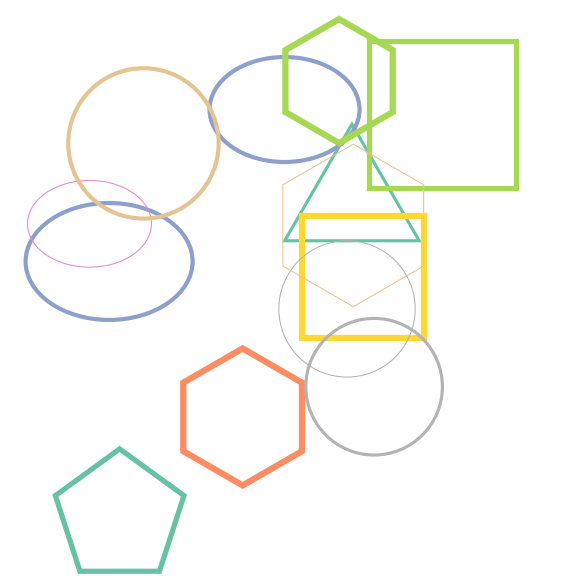[{"shape": "pentagon", "thickness": 2.5, "radius": 0.59, "center": [0.207, 0.105]}, {"shape": "triangle", "thickness": 1.5, "radius": 0.67, "center": [0.609, 0.649]}, {"shape": "hexagon", "thickness": 3, "radius": 0.59, "center": [0.42, 0.277]}, {"shape": "oval", "thickness": 2, "radius": 0.65, "center": [0.493, 0.809]}, {"shape": "oval", "thickness": 2, "radius": 0.72, "center": [0.189, 0.546]}, {"shape": "oval", "thickness": 0.5, "radius": 0.54, "center": [0.155, 0.612]}, {"shape": "hexagon", "thickness": 3, "radius": 0.54, "center": [0.587, 0.859]}, {"shape": "square", "thickness": 2.5, "radius": 0.64, "center": [0.767, 0.801]}, {"shape": "square", "thickness": 3, "radius": 0.53, "center": [0.629, 0.519]}, {"shape": "circle", "thickness": 2, "radius": 0.65, "center": [0.248, 0.751]}, {"shape": "hexagon", "thickness": 0.5, "radius": 0.7, "center": [0.612, 0.609]}, {"shape": "circle", "thickness": 0.5, "radius": 0.59, "center": [0.601, 0.464]}, {"shape": "circle", "thickness": 1.5, "radius": 0.59, "center": [0.648, 0.329]}]